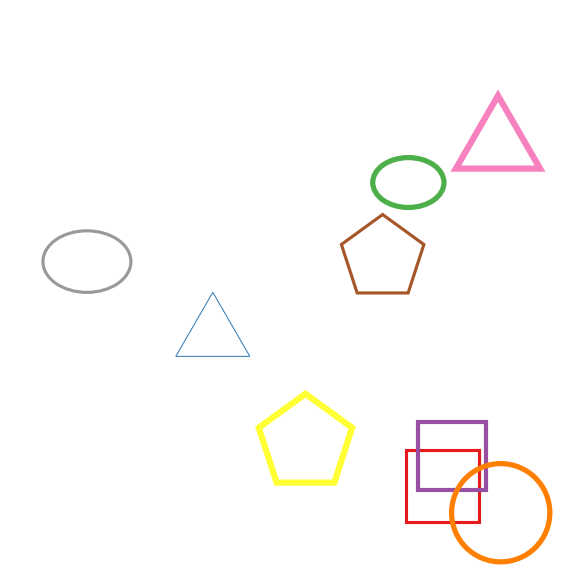[{"shape": "square", "thickness": 1.5, "radius": 0.32, "center": [0.767, 0.158]}, {"shape": "triangle", "thickness": 0.5, "radius": 0.37, "center": [0.369, 0.419]}, {"shape": "oval", "thickness": 2.5, "radius": 0.31, "center": [0.707, 0.683]}, {"shape": "square", "thickness": 2, "radius": 0.29, "center": [0.783, 0.209]}, {"shape": "circle", "thickness": 2.5, "radius": 0.43, "center": [0.867, 0.111]}, {"shape": "pentagon", "thickness": 3, "radius": 0.42, "center": [0.529, 0.232]}, {"shape": "pentagon", "thickness": 1.5, "radius": 0.38, "center": [0.663, 0.553]}, {"shape": "triangle", "thickness": 3, "radius": 0.42, "center": [0.862, 0.749]}, {"shape": "oval", "thickness": 1.5, "radius": 0.38, "center": [0.15, 0.546]}]